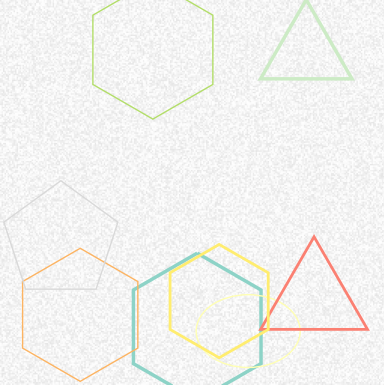[{"shape": "hexagon", "thickness": 2.5, "radius": 0.96, "center": [0.512, 0.151]}, {"shape": "oval", "thickness": 1, "radius": 0.68, "center": [0.645, 0.14]}, {"shape": "triangle", "thickness": 2, "radius": 0.8, "center": [0.816, 0.225]}, {"shape": "hexagon", "thickness": 1, "radius": 0.86, "center": [0.208, 0.182]}, {"shape": "hexagon", "thickness": 1, "radius": 0.9, "center": [0.397, 0.871]}, {"shape": "pentagon", "thickness": 1, "radius": 0.78, "center": [0.158, 0.375]}, {"shape": "triangle", "thickness": 2.5, "radius": 0.69, "center": [0.795, 0.864]}, {"shape": "hexagon", "thickness": 2, "radius": 0.74, "center": [0.569, 0.218]}]